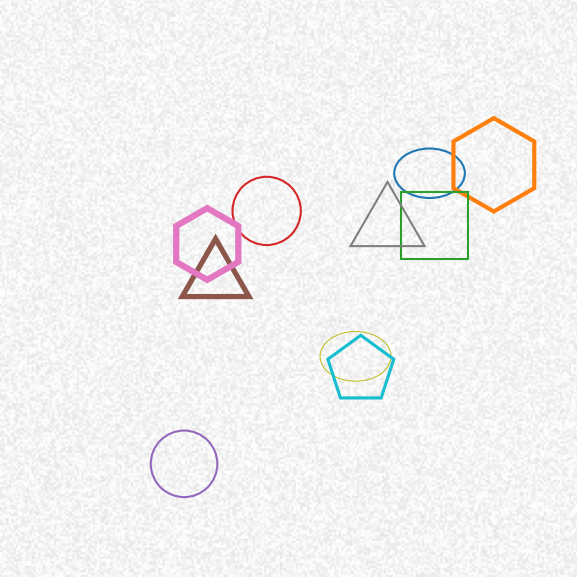[{"shape": "oval", "thickness": 1, "radius": 0.31, "center": [0.744, 0.699]}, {"shape": "hexagon", "thickness": 2, "radius": 0.4, "center": [0.855, 0.714]}, {"shape": "square", "thickness": 1, "radius": 0.29, "center": [0.752, 0.609]}, {"shape": "circle", "thickness": 1, "radius": 0.3, "center": [0.462, 0.634]}, {"shape": "circle", "thickness": 1, "radius": 0.29, "center": [0.319, 0.196]}, {"shape": "triangle", "thickness": 2.5, "radius": 0.33, "center": [0.373, 0.519]}, {"shape": "hexagon", "thickness": 3, "radius": 0.31, "center": [0.359, 0.577]}, {"shape": "triangle", "thickness": 1, "radius": 0.37, "center": [0.671, 0.61]}, {"shape": "oval", "thickness": 0.5, "radius": 0.31, "center": [0.616, 0.382]}, {"shape": "pentagon", "thickness": 1.5, "radius": 0.3, "center": [0.625, 0.359]}]